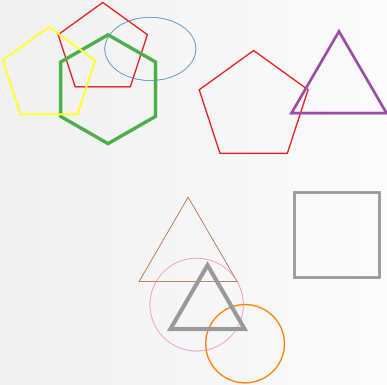[{"shape": "pentagon", "thickness": 1, "radius": 0.61, "center": [0.265, 0.873]}, {"shape": "pentagon", "thickness": 1, "radius": 0.74, "center": [0.655, 0.721]}, {"shape": "oval", "thickness": 0.5, "radius": 0.59, "center": [0.388, 0.873]}, {"shape": "hexagon", "thickness": 2.5, "radius": 0.71, "center": [0.279, 0.768]}, {"shape": "triangle", "thickness": 2, "radius": 0.71, "center": [0.875, 0.777]}, {"shape": "circle", "thickness": 1, "radius": 0.51, "center": [0.632, 0.107]}, {"shape": "pentagon", "thickness": 1.5, "radius": 0.63, "center": [0.126, 0.805]}, {"shape": "triangle", "thickness": 0.5, "radius": 0.73, "center": [0.486, 0.342]}, {"shape": "circle", "thickness": 0.5, "radius": 0.6, "center": [0.507, 0.209]}, {"shape": "triangle", "thickness": 3, "radius": 0.55, "center": [0.536, 0.201]}, {"shape": "square", "thickness": 2, "radius": 0.55, "center": [0.869, 0.391]}]